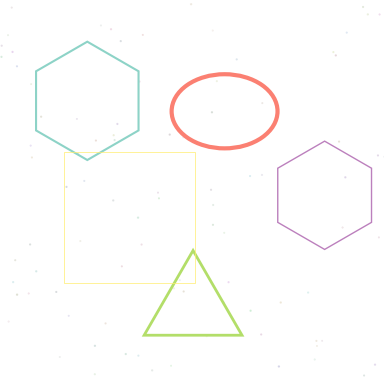[{"shape": "hexagon", "thickness": 1.5, "radius": 0.77, "center": [0.227, 0.738]}, {"shape": "oval", "thickness": 3, "radius": 0.69, "center": [0.583, 0.711]}, {"shape": "triangle", "thickness": 2, "radius": 0.73, "center": [0.501, 0.203]}, {"shape": "hexagon", "thickness": 1, "radius": 0.7, "center": [0.843, 0.493]}, {"shape": "square", "thickness": 0.5, "radius": 0.85, "center": [0.337, 0.434]}]